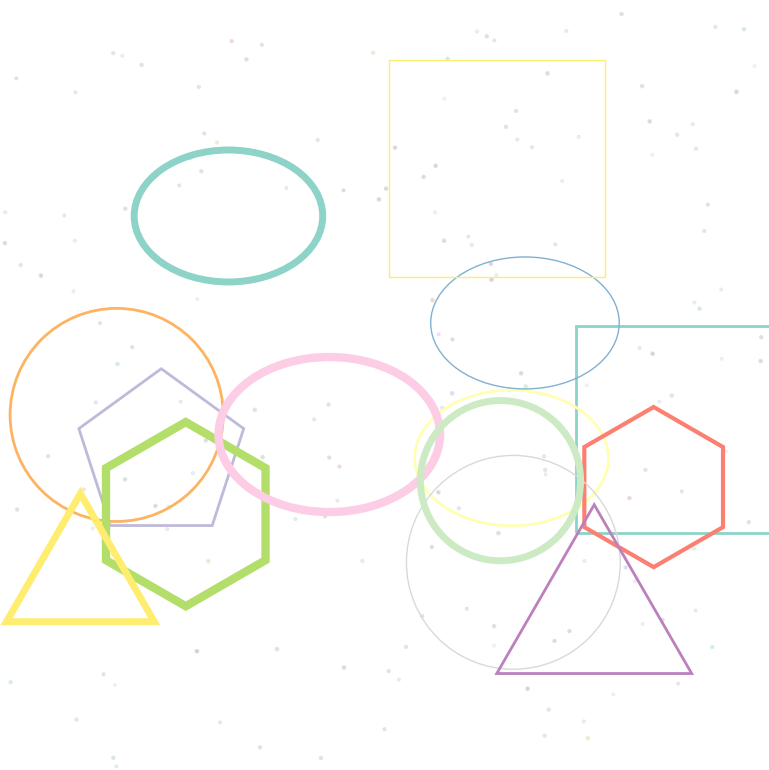[{"shape": "oval", "thickness": 2.5, "radius": 0.61, "center": [0.297, 0.72]}, {"shape": "square", "thickness": 1, "radius": 0.67, "center": [0.882, 0.442]}, {"shape": "oval", "thickness": 1, "radius": 0.63, "center": [0.664, 0.405]}, {"shape": "pentagon", "thickness": 1, "radius": 0.56, "center": [0.209, 0.409]}, {"shape": "hexagon", "thickness": 1.5, "radius": 0.52, "center": [0.849, 0.367]}, {"shape": "oval", "thickness": 0.5, "radius": 0.61, "center": [0.682, 0.581]}, {"shape": "circle", "thickness": 1, "radius": 0.69, "center": [0.151, 0.461]}, {"shape": "hexagon", "thickness": 3, "radius": 0.6, "center": [0.241, 0.332]}, {"shape": "oval", "thickness": 3, "radius": 0.72, "center": [0.428, 0.436]}, {"shape": "circle", "thickness": 0.5, "radius": 0.69, "center": [0.667, 0.27]}, {"shape": "triangle", "thickness": 1, "radius": 0.73, "center": [0.772, 0.198]}, {"shape": "circle", "thickness": 2.5, "radius": 0.52, "center": [0.65, 0.376]}, {"shape": "triangle", "thickness": 2.5, "radius": 0.55, "center": [0.104, 0.248]}, {"shape": "square", "thickness": 0.5, "radius": 0.7, "center": [0.645, 0.781]}]